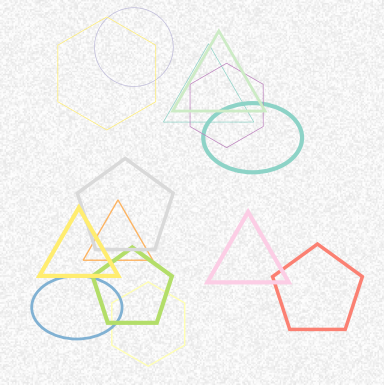[{"shape": "oval", "thickness": 3, "radius": 0.64, "center": [0.656, 0.642]}, {"shape": "triangle", "thickness": 0.5, "radius": 0.68, "center": [0.542, 0.751]}, {"shape": "hexagon", "thickness": 1, "radius": 0.55, "center": [0.385, 0.158]}, {"shape": "circle", "thickness": 0.5, "radius": 0.51, "center": [0.348, 0.878]}, {"shape": "pentagon", "thickness": 2.5, "radius": 0.61, "center": [0.825, 0.244]}, {"shape": "oval", "thickness": 2, "radius": 0.59, "center": [0.2, 0.202]}, {"shape": "triangle", "thickness": 1, "radius": 0.52, "center": [0.306, 0.376]}, {"shape": "pentagon", "thickness": 3, "radius": 0.54, "center": [0.344, 0.249]}, {"shape": "triangle", "thickness": 3, "radius": 0.61, "center": [0.644, 0.328]}, {"shape": "pentagon", "thickness": 2.5, "radius": 0.65, "center": [0.325, 0.458]}, {"shape": "hexagon", "thickness": 0.5, "radius": 0.55, "center": [0.589, 0.726]}, {"shape": "triangle", "thickness": 2, "radius": 0.69, "center": [0.568, 0.781]}, {"shape": "triangle", "thickness": 3, "radius": 0.59, "center": [0.205, 0.343]}, {"shape": "hexagon", "thickness": 0.5, "radius": 0.73, "center": [0.277, 0.809]}]